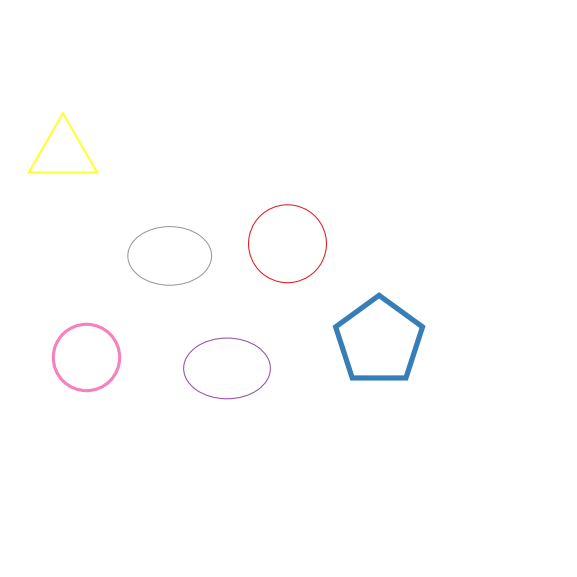[{"shape": "circle", "thickness": 0.5, "radius": 0.34, "center": [0.498, 0.577]}, {"shape": "pentagon", "thickness": 2.5, "radius": 0.4, "center": [0.656, 0.409]}, {"shape": "oval", "thickness": 0.5, "radius": 0.38, "center": [0.393, 0.361]}, {"shape": "triangle", "thickness": 1, "radius": 0.34, "center": [0.109, 0.735]}, {"shape": "circle", "thickness": 1.5, "radius": 0.29, "center": [0.15, 0.38]}, {"shape": "oval", "thickness": 0.5, "radius": 0.36, "center": [0.294, 0.556]}]